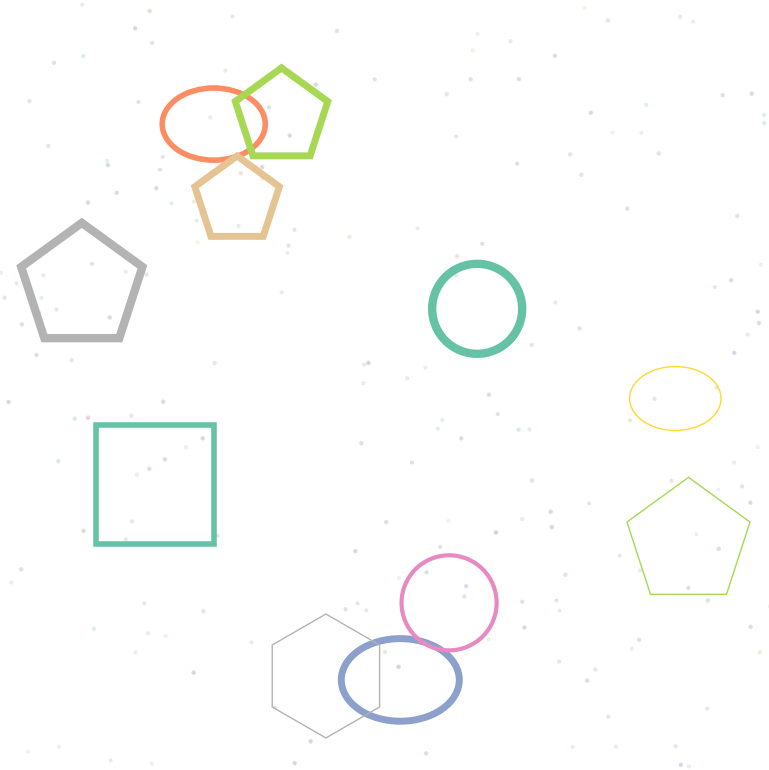[{"shape": "square", "thickness": 2, "radius": 0.38, "center": [0.202, 0.371]}, {"shape": "circle", "thickness": 3, "radius": 0.29, "center": [0.62, 0.599]}, {"shape": "oval", "thickness": 2, "radius": 0.33, "center": [0.278, 0.839]}, {"shape": "oval", "thickness": 2.5, "radius": 0.38, "center": [0.52, 0.117]}, {"shape": "circle", "thickness": 1.5, "radius": 0.31, "center": [0.583, 0.217]}, {"shape": "pentagon", "thickness": 0.5, "radius": 0.42, "center": [0.894, 0.296]}, {"shape": "pentagon", "thickness": 2.5, "radius": 0.32, "center": [0.366, 0.849]}, {"shape": "oval", "thickness": 0.5, "radius": 0.3, "center": [0.877, 0.482]}, {"shape": "pentagon", "thickness": 2.5, "radius": 0.29, "center": [0.308, 0.74]}, {"shape": "hexagon", "thickness": 0.5, "radius": 0.4, "center": [0.423, 0.122]}, {"shape": "pentagon", "thickness": 3, "radius": 0.41, "center": [0.106, 0.628]}]